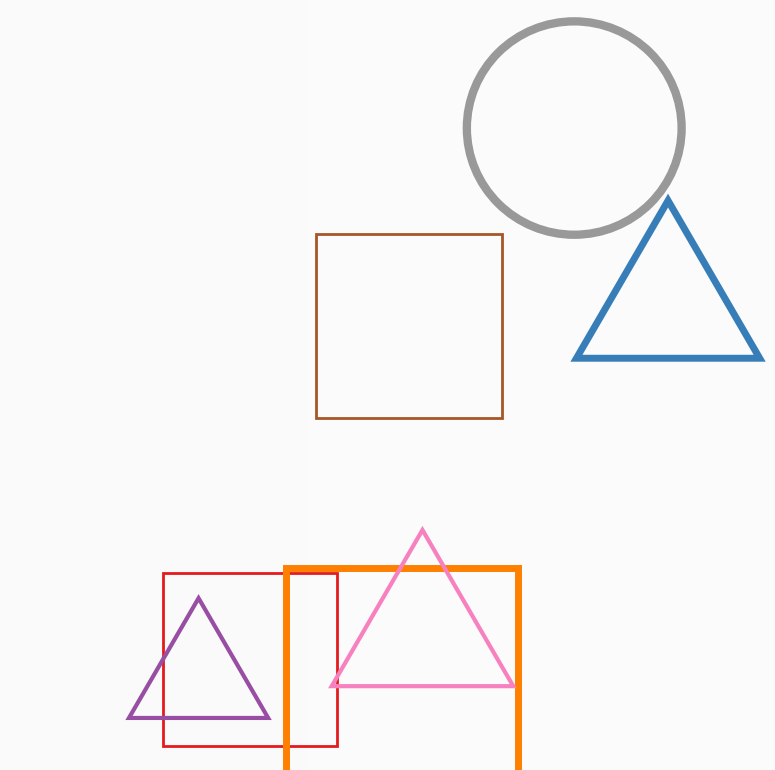[{"shape": "square", "thickness": 1, "radius": 0.56, "center": [0.323, 0.144]}, {"shape": "triangle", "thickness": 2.5, "radius": 0.68, "center": [0.862, 0.603]}, {"shape": "triangle", "thickness": 1.5, "radius": 0.52, "center": [0.256, 0.119]}, {"shape": "square", "thickness": 2.5, "radius": 0.75, "center": [0.519, 0.113]}, {"shape": "square", "thickness": 1, "radius": 0.6, "center": [0.528, 0.576]}, {"shape": "triangle", "thickness": 1.5, "radius": 0.68, "center": [0.545, 0.176]}, {"shape": "circle", "thickness": 3, "radius": 0.69, "center": [0.741, 0.834]}]